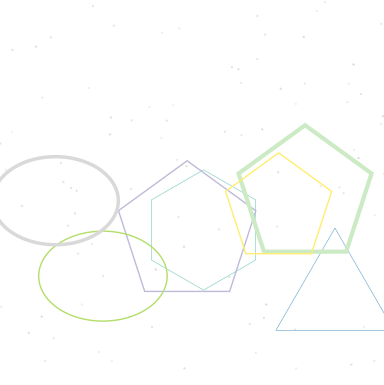[{"shape": "hexagon", "thickness": 0.5, "radius": 0.78, "center": [0.529, 0.403]}, {"shape": "pentagon", "thickness": 1, "radius": 0.94, "center": [0.486, 0.395]}, {"shape": "triangle", "thickness": 0.5, "radius": 0.89, "center": [0.87, 0.23]}, {"shape": "oval", "thickness": 1, "radius": 0.83, "center": [0.267, 0.283]}, {"shape": "oval", "thickness": 2.5, "radius": 0.82, "center": [0.144, 0.479]}, {"shape": "pentagon", "thickness": 3, "radius": 0.91, "center": [0.792, 0.493]}, {"shape": "pentagon", "thickness": 1, "radius": 0.72, "center": [0.724, 0.458]}]